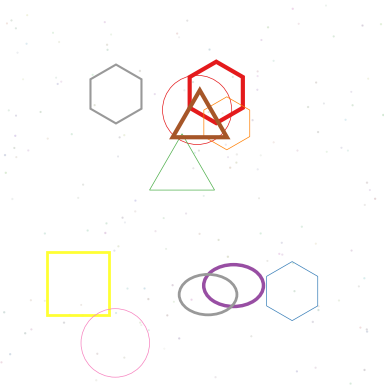[{"shape": "circle", "thickness": 0.5, "radius": 0.45, "center": [0.512, 0.715]}, {"shape": "hexagon", "thickness": 3, "radius": 0.4, "center": [0.562, 0.76]}, {"shape": "hexagon", "thickness": 0.5, "radius": 0.38, "center": [0.759, 0.244]}, {"shape": "triangle", "thickness": 0.5, "radius": 0.49, "center": [0.473, 0.555]}, {"shape": "oval", "thickness": 2.5, "radius": 0.39, "center": [0.607, 0.258]}, {"shape": "hexagon", "thickness": 0.5, "radius": 0.34, "center": [0.589, 0.68]}, {"shape": "square", "thickness": 2, "radius": 0.4, "center": [0.202, 0.264]}, {"shape": "triangle", "thickness": 3, "radius": 0.41, "center": [0.519, 0.684]}, {"shape": "circle", "thickness": 0.5, "radius": 0.44, "center": [0.299, 0.109]}, {"shape": "oval", "thickness": 2, "radius": 0.38, "center": [0.54, 0.235]}, {"shape": "hexagon", "thickness": 1.5, "radius": 0.38, "center": [0.301, 0.756]}]